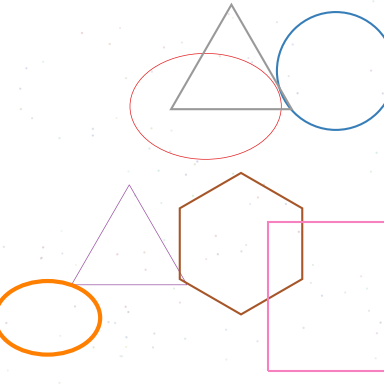[{"shape": "oval", "thickness": 0.5, "radius": 0.98, "center": [0.534, 0.724]}, {"shape": "circle", "thickness": 1.5, "radius": 0.77, "center": [0.872, 0.816]}, {"shape": "triangle", "thickness": 0.5, "radius": 0.87, "center": [0.336, 0.347]}, {"shape": "oval", "thickness": 3, "radius": 0.68, "center": [0.124, 0.174]}, {"shape": "hexagon", "thickness": 1.5, "radius": 0.92, "center": [0.626, 0.367]}, {"shape": "square", "thickness": 1.5, "radius": 0.97, "center": [0.889, 0.23]}, {"shape": "triangle", "thickness": 1.5, "radius": 0.9, "center": [0.601, 0.807]}]